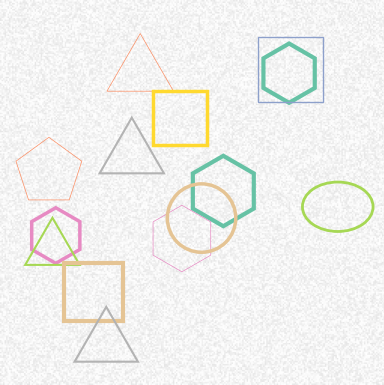[{"shape": "hexagon", "thickness": 3, "radius": 0.46, "center": [0.58, 0.504]}, {"shape": "hexagon", "thickness": 3, "radius": 0.38, "center": [0.751, 0.81]}, {"shape": "triangle", "thickness": 0.5, "radius": 0.5, "center": [0.364, 0.813]}, {"shape": "pentagon", "thickness": 0.5, "radius": 0.45, "center": [0.127, 0.553]}, {"shape": "square", "thickness": 1, "radius": 0.42, "center": [0.754, 0.819]}, {"shape": "hexagon", "thickness": 2.5, "radius": 0.36, "center": [0.145, 0.388]}, {"shape": "hexagon", "thickness": 0.5, "radius": 0.43, "center": [0.472, 0.38]}, {"shape": "oval", "thickness": 2, "radius": 0.46, "center": [0.877, 0.463]}, {"shape": "triangle", "thickness": 1.5, "radius": 0.41, "center": [0.136, 0.353]}, {"shape": "square", "thickness": 2.5, "radius": 0.35, "center": [0.467, 0.694]}, {"shape": "square", "thickness": 3, "radius": 0.38, "center": [0.243, 0.241]}, {"shape": "circle", "thickness": 2.5, "radius": 0.44, "center": [0.523, 0.434]}, {"shape": "triangle", "thickness": 1.5, "radius": 0.48, "center": [0.342, 0.598]}, {"shape": "triangle", "thickness": 1.5, "radius": 0.47, "center": [0.276, 0.108]}]